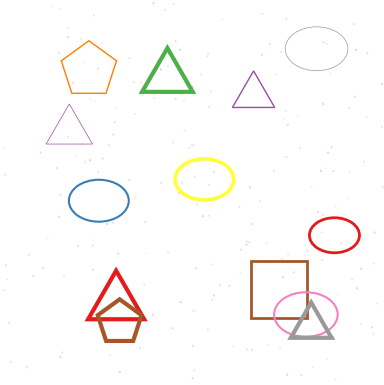[{"shape": "triangle", "thickness": 3, "radius": 0.42, "center": [0.302, 0.213]}, {"shape": "oval", "thickness": 2, "radius": 0.32, "center": [0.869, 0.389]}, {"shape": "oval", "thickness": 1.5, "radius": 0.39, "center": [0.257, 0.479]}, {"shape": "triangle", "thickness": 3, "radius": 0.38, "center": [0.435, 0.799]}, {"shape": "triangle", "thickness": 1, "radius": 0.32, "center": [0.659, 0.753]}, {"shape": "triangle", "thickness": 0.5, "radius": 0.35, "center": [0.18, 0.661]}, {"shape": "pentagon", "thickness": 1, "radius": 0.38, "center": [0.231, 0.819]}, {"shape": "oval", "thickness": 2.5, "radius": 0.38, "center": [0.531, 0.534]}, {"shape": "square", "thickness": 2, "radius": 0.36, "center": [0.725, 0.248]}, {"shape": "pentagon", "thickness": 3, "radius": 0.3, "center": [0.311, 0.163]}, {"shape": "oval", "thickness": 1.5, "radius": 0.41, "center": [0.795, 0.183]}, {"shape": "oval", "thickness": 0.5, "radius": 0.41, "center": [0.822, 0.873]}, {"shape": "triangle", "thickness": 3, "radius": 0.31, "center": [0.808, 0.153]}]